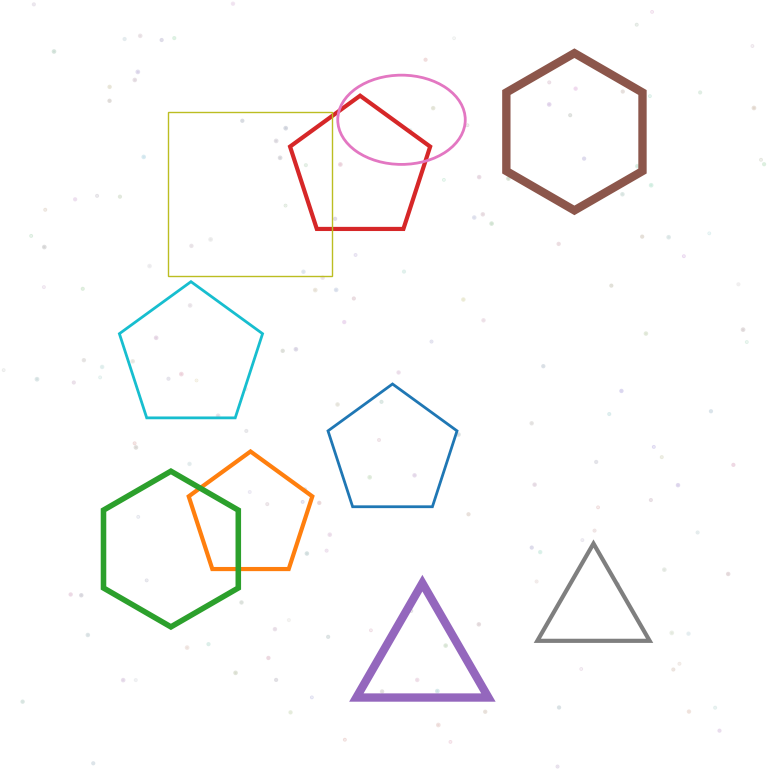[{"shape": "pentagon", "thickness": 1, "radius": 0.44, "center": [0.51, 0.413]}, {"shape": "pentagon", "thickness": 1.5, "radius": 0.42, "center": [0.325, 0.329]}, {"shape": "hexagon", "thickness": 2, "radius": 0.51, "center": [0.222, 0.287]}, {"shape": "pentagon", "thickness": 1.5, "radius": 0.48, "center": [0.468, 0.78]}, {"shape": "triangle", "thickness": 3, "radius": 0.5, "center": [0.549, 0.144]}, {"shape": "hexagon", "thickness": 3, "radius": 0.51, "center": [0.746, 0.829]}, {"shape": "oval", "thickness": 1, "radius": 0.41, "center": [0.521, 0.844]}, {"shape": "triangle", "thickness": 1.5, "radius": 0.42, "center": [0.771, 0.21]}, {"shape": "square", "thickness": 0.5, "radius": 0.53, "center": [0.324, 0.748]}, {"shape": "pentagon", "thickness": 1, "radius": 0.49, "center": [0.248, 0.536]}]